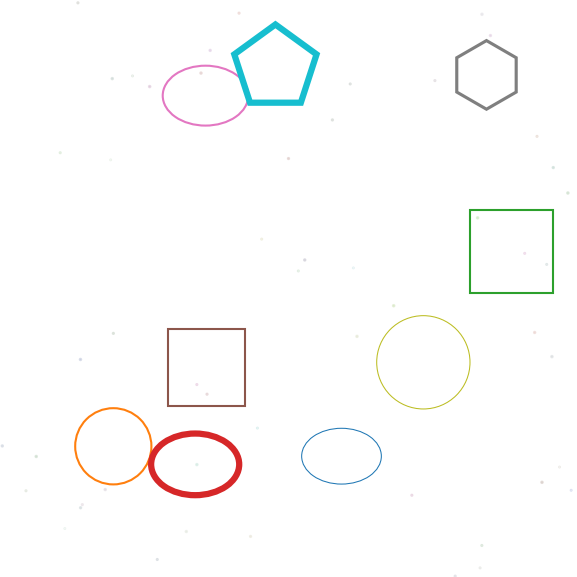[{"shape": "oval", "thickness": 0.5, "radius": 0.35, "center": [0.591, 0.209]}, {"shape": "circle", "thickness": 1, "radius": 0.33, "center": [0.196, 0.226]}, {"shape": "square", "thickness": 1, "radius": 0.36, "center": [0.885, 0.563]}, {"shape": "oval", "thickness": 3, "radius": 0.38, "center": [0.338, 0.195]}, {"shape": "square", "thickness": 1, "radius": 0.33, "center": [0.358, 0.363]}, {"shape": "oval", "thickness": 1, "radius": 0.37, "center": [0.356, 0.834]}, {"shape": "hexagon", "thickness": 1.5, "radius": 0.3, "center": [0.842, 0.869]}, {"shape": "circle", "thickness": 0.5, "radius": 0.4, "center": [0.733, 0.372]}, {"shape": "pentagon", "thickness": 3, "radius": 0.37, "center": [0.477, 0.882]}]